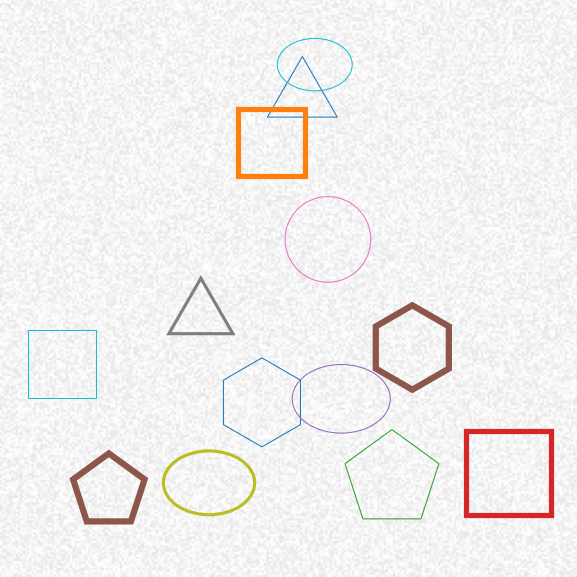[{"shape": "hexagon", "thickness": 0.5, "radius": 0.39, "center": [0.454, 0.302]}, {"shape": "triangle", "thickness": 0.5, "radius": 0.35, "center": [0.524, 0.831]}, {"shape": "square", "thickness": 2.5, "radius": 0.29, "center": [0.47, 0.752]}, {"shape": "pentagon", "thickness": 0.5, "radius": 0.43, "center": [0.679, 0.17]}, {"shape": "square", "thickness": 2.5, "radius": 0.36, "center": [0.881, 0.18]}, {"shape": "oval", "thickness": 0.5, "radius": 0.42, "center": [0.591, 0.309]}, {"shape": "hexagon", "thickness": 3, "radius": 0.37, "center": [0.714, 0.397]}, {"shape": "pentagon", "thickness": 3, "radius": 0.33, "center": [0.188, 0.149]}, {"shape": "circle", "thickness": 0.5, "radius": 0.37, "center": [0.568, 0.585]}, {"shape": "triangle", "thickness": 1.5, "radius": 0.32, "center": [0.348, 0.453]}, {"shape": "oval", "thickness": 1.5, "radius": 0.39, "center": [0.362, 0.163]}, {"shape": "square", "thickness": 0.5, "radius": 0.3, "center": [0.107, 0.369]}, {"shape": "oval", "thickness": 0.5, "radius": 0.32, "center": [0.545, 0.887]}]